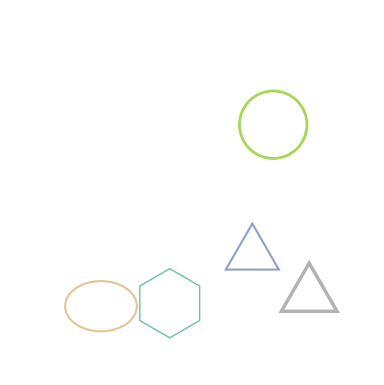[{"shape": "hexagon", "thickness": 1, "radius": 0.45, "center": [0.441, 0.212]}, {"shape": "triangle", "thickness": 1.5, "radius": 0.4, "center": [0.655, 0.34]}, {"shape": "circle", "thickness": 2, "radius": 0.44, "center": [0.71, 0.676]}, {"shape": "oval", "thickness": 1.5, "radius": 0.47, "center": [0.262, 0.205]}, {"shape": "triangle", "thickness": 2.5, "radius": 0.42, "center": [0.803, 0.233]}]